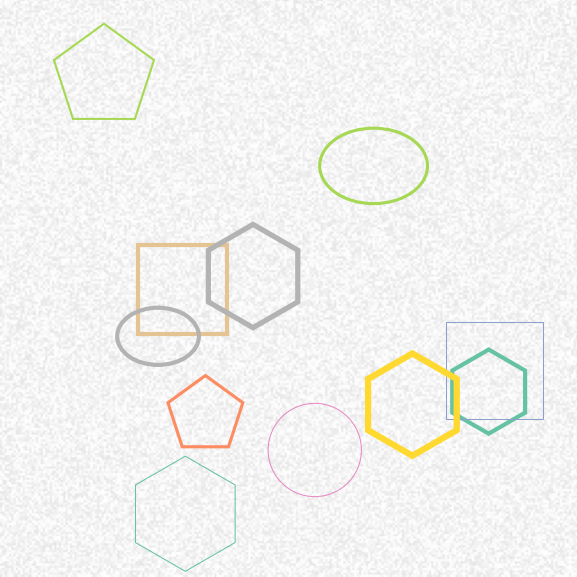[{"shape": "hexagon", "thickness": 2, "radius": 0.36, "center": [0.846, 0.321]}, {"shape": "hexagon", "thickness": 0.5, "radius": 0.5, "center": [0.321, 0.11]}, {"shape": "pentagon", "thickness": 1.5, "radius": 0.34, "center": [0.356, 0.281]}, {"shape": "square", "thickness": 0.5, "radius": 0.42, "center": [0.856, 0.358]}, {"shape": "circle", "thickness": 0.5, "radius": 0.4, "center": [0.545, 0.22]}, {"shape": "oval", "thickness": 1.5, "radius": 0.47, "center": [0.647, 0.712]}, {"shape": "pentagon", "thickness": 1, "radius": 0.46, "center": [0.18, 0.867]}, {"shape": "hexagon", "thickness": 3, "radius": 0.44, "center": [0.714, 0.299]}, {"shape": "square", "thickness": 2, "radius": 0.38, "center": [0.317, 0.497]}, {"shape": "hexagon", "thickness": 2.5, "radius": 0.45, "center": [0.438, 0.521]}, {"shape": "oval", "thickness": 2, "radius": 0.35, "center": [0.274, 0.417]}]